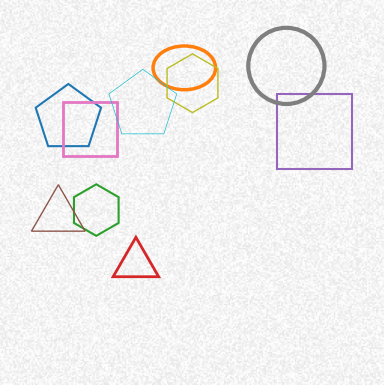[{"shape": "pentagon", "thickness": 1.5, "radius": 0.45, "center": [0.178, 0.693]}, {"shape": "oval", "thickness": 2.5, "radius": 0.41, "center": [0.479, 0.824]}, {"shape": "hexagon", "thickness": 1.5, "radius": 0.33, "center": [0.25, 0.454]}, {"shape": "triangle", "thickness": 2, "radius": 0.34, "center": [0.353, 0.315]}, {"shape": "square", "thickness": 1.5, "radius": 0.49, "center": [0.816, 0.659]}, {"shape": "triangle", "thickness": 1, "radius": 0.4, "center": [0.151, 0.44]}, {"shape": "square", "thickness": 2, "radius": 0.35, "center": [0.234, 0.665]}, {"shape": "circle", "thickness": 3, "radius": 0.49, "center": [0.744, 0.829]}, {"shape": "hexagon", "thickness": 1, "radius": 0.38, "center": [0.5, 0.784]}, {"shape": "pentagon", "thickness": 0.5, "radius": 0.46, "center": [0.371, 0.727]}]